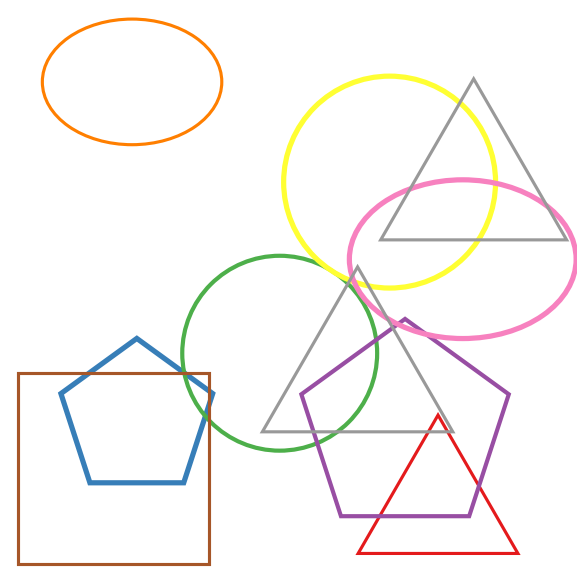[{"shape": "triangle", "thickness": 1.5, "radius": 0.8, "center": [0.758, 0.121]}, {"shape": "pentagon", "thickness": 2.5, "radius": 0.69, "center": [0.237, 0.275]}, {"shape": "circle", "thickness": 2, "radius": 0.84, "center": [0.484, 0.387]}, {"shape": "pentagon", "thickness": 2, "radius": 0.94, "center": [0.701, 0.258]}, {"shape": "oval", "thickness": 1.5, "radius": 0.78, "center": [0.229, 0.857]}, {"shape": "circle", "thickness": 2.5, "radius": 0.92, "center": [0.675, 0.684]}, {"shape": "square", "thickness": 1.5, "radius": 0.83, "center": [0.196, 0.188]}, {"shape": "oval", "thickness": 2.5, "radius": 0.98, "center": [0.801, 0.55]}, {"shape": "triangle", "thickness": 1.5, "radius": 0.95, "center": [0.619, 0.347]}, {"shape": "triangle", "thickness": 1.5, "radius": 0.93, "center": [0.82, 0.677]}]